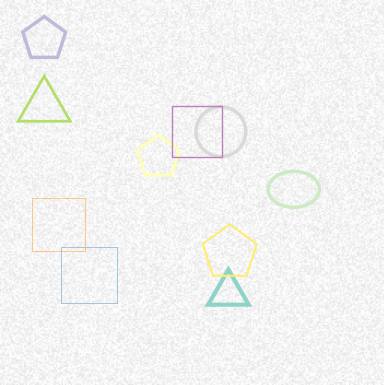[{"shape": "triangle", "thickness": 3, "radius": 0.3, "center": [0.593, 0.239]}, {"shape": "pentagon", "thickness": 2, "radius": 0.29, "center": [0.411, 0.592]}, {"shape": "pentagon", "thickness": 2.5, "radius": 0.29, "center": [0.115, 0.898]}, {"shape": "square", "thickness": 0.5, "radius": 0.36, "center": [0.231, 0.285]}, {"shape": "square", "thickness": 0.5, "radius": 0.34, "center": [0.153, 0.418]}, {"shape": "triangle", "thickness": 2, "radius": 0.39, "center": [0.115, 0.724]}, {"shape": "circle", "thickness": 2.5, "radius": 0.32, "center": [0.574, 0.658]}, {"shape": "square", "thickness": 1, "radius": 0.33, "center": [0.512, 0.658]}, {"shape": "oval", "thickness": 2.5, "radius": 0.33, "center": [0.763, 0.508]}, {"shape": "pentagon", "thickness": 1.5, "radius": 0.37, "center": [0.597, 0.343]}]